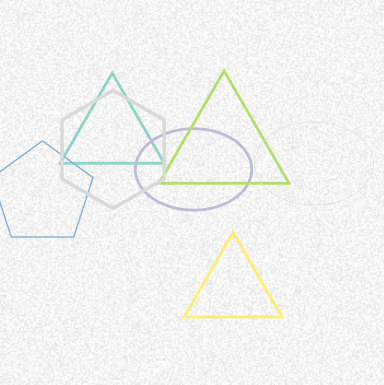[{"shape": "triangle", "thickness": 2, "radius": 0.78, "center": [0.292, 0.654]}, {"shape": "oval", "thickness": 2, "radius": 0.76, "center": [0.503, 0.56]}, {"shape": "pentagon", "thickness": 1, "radius": 0.69, "center": [0.11, 0.496]}, {"shape": "triangle", "thickness": 2, "radius": 0.97, "center": [0.582, 0.621]}, {"shape": "hexagon", "thickness": 2.5, "radius": 0.77, "center": [0.294, 0.612]}, {"shape": "oval", "thickness": 0.5, "radius": 0.77, "center": [0.816, 0.575]}, {"shape": "triangle", "thickness": 2, "radius": 0.73, "center": [0.605, 0.25]}]